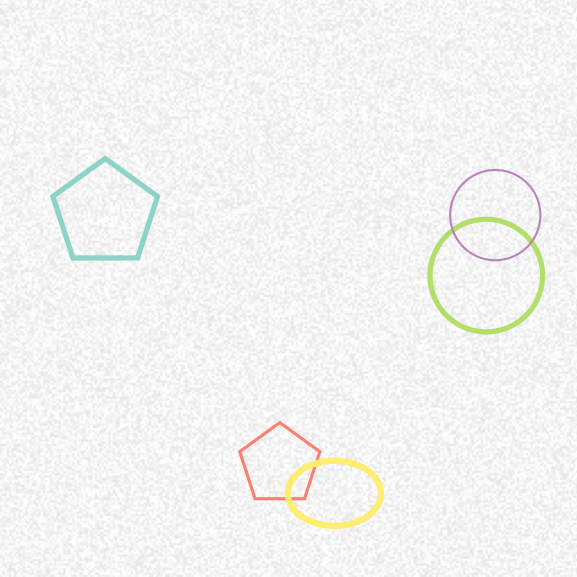[{"shape": "pentagon", "thickness": 2.5, "radius": 0.48, "center": [0.182, 0.629]}, {"shape": "pentagon", "thickness": 1.5, "radius": 0.36, "center": [0.484, 0.195]}, {"shape": "circle", "thickness": 2.5, "radius": 0.49, "center": [0.842, 0.522]}, {"shape": "circle", "thickness": 1, "radius": 0.39, "center": [0.858, 0.627]}, {"shape": "oval", "thickness": 3, "radius": 0.4, "center": [0.579, 0.145]}]